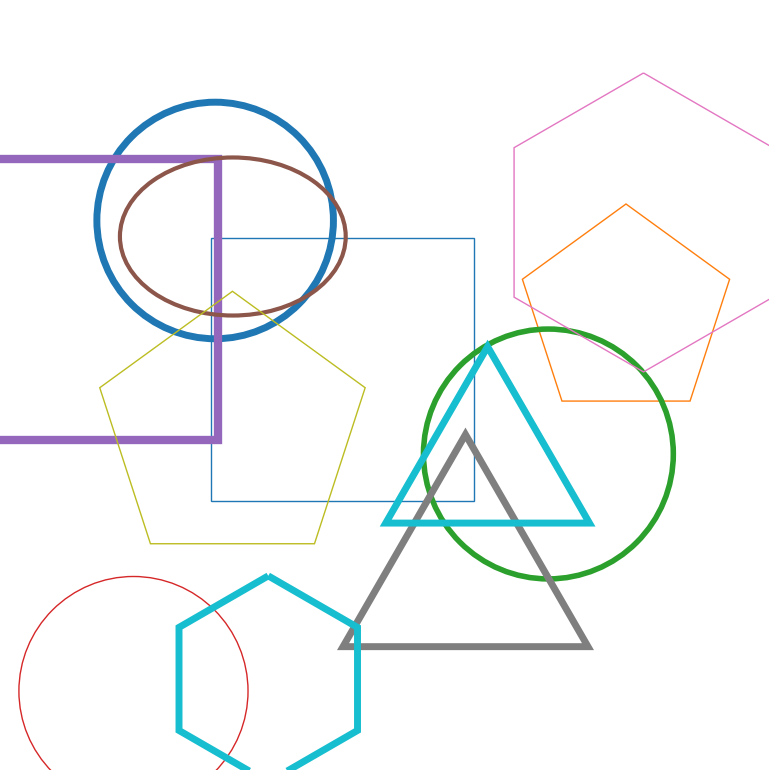[{"shape": "square", "thickness": 0.5, "radius": 0.86, "center": [0.445, 0.52]}, {"shape": "circle", "thickness": 2.5, "radius": 0.77, "center": [0.279, 0.714]}, {"shape": "pentagon", "thickness": 0.5, "radius": 0.71, "center": [0.813, 0.594]}, {"shape": "circle", "thickness": 2, "radius": 0.81, "center": [0.712, 0.41]}, {"shape": "circle", "thickness": 0.5, "radius": 0.74, "center": [0.173, 0.103]}, {"shape": "square", "thickness": 3, "radius": 0.91, "center": [0.1, 0.611]}, {"shape": "oval", "thickness": 1.5, "radius": 0.73, "center": [0.302, 0.693]}, {"shape": "hexagon", "thickness": 0.5, "radius": 0.97, "center": [0.836, 0.711]}, {"shape": "triangle", "thickness": 2.5, "radius": 0.92, "center": [0.605, 0.252]}, {"shape": "pentagon", "thickness": 0.5, "radius": 0.91, "center": [0.302, 0.44]}, {"shape": "triangle", "thickness": 2.5, "radius": 0.76, "center": [0.633, 0.397]}, {"shape": "hexagon", "thickness": 2.5, "radius": 0.67, "center": [0.348, 0.118]}]